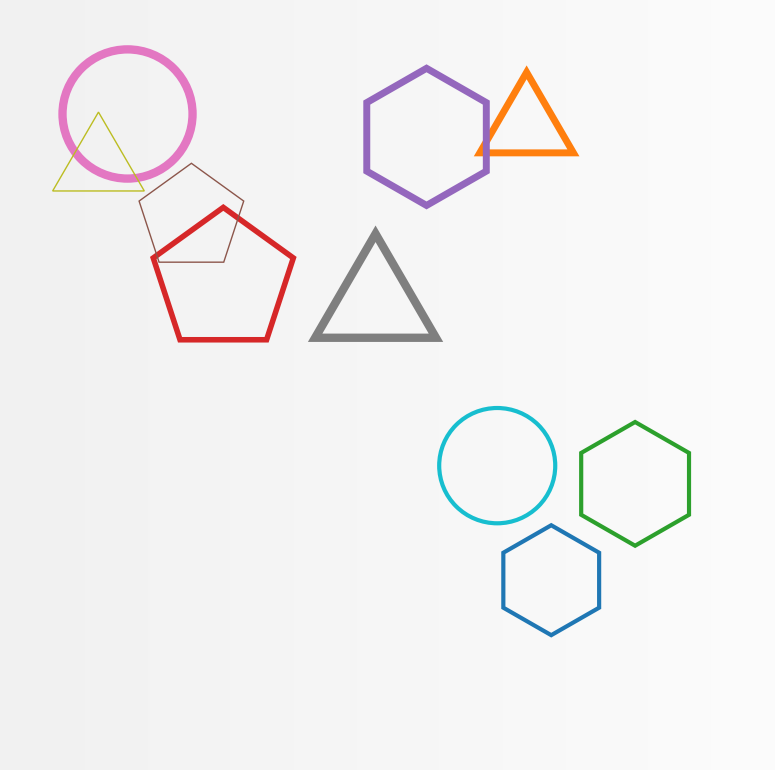[{"shape": "hexagon", "thickness": 1.5, "radius": 0.36, "center": [0.711, 0.246]}, {"shape": "triangle", "thickness": 2.5, "radius": 0.35, "center": [0.68, 0.836]}, {"shape": "hexagon", "thickness": 1.5, "radius": 0.4, "center": [0.819, 0.372]}, {"shape": "pentagon", "thickness": 2, "radius": 0.48, "center": [0.288, 0.636]}, {"shape": "hexagon", "thickness": 2.5, "radius": 0.45, "center": [0.55, 0.822]}, {"shape": "pentagon", "thickness": 0.5, "radius": 0.35, "center": [0.247, 0.717]}, {"shape": "circle", "thickness": 3, "radius": 0.42, "center": [0.165, 0.852]}, {"shape": "triangle", "thickness": 3, "radius": 0.45, "center": [0.485, 0.606]}, {"shape": "triangle", "thickness": 0.5, "radius": 0.34, "center": [0.127, 0.786]}, {"shape": "circle", "thickness": 1.5, "radius": 0.37, "center": [0.642, 0.395]}]